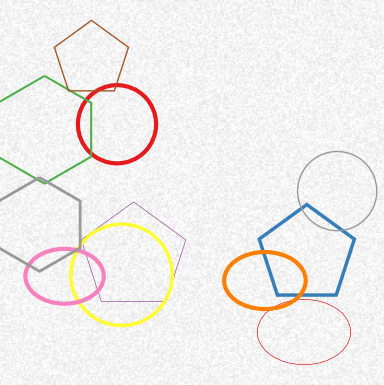[{"shape": "circle", "thickness": 3, "radius": 0.51, "center": [0.304, 0.677]}, {"shape": "oval", "thickness": 0.5, "radius": 0.61, "center": [0.79, 0.137]}, {"shape": "pentagon", "thickness": 2.5, "radius": 0.65, "center": [0.797, 0.339]}, {"shape": "hexagon", "thickness": 1.5, "radius": 0.7, "center": [0.116, 0.663]}, {"shape": "pentagon", "thickness": 0.5, "radius": 0.71, "center": [0.347, 0.333]}, {"shape": "oval", "thickness": 3, "radius": 0.53, "center": [0.688, 0.271]}, {"shape": "circle", "thickness": 2.5, "radius": 0.66, "center": [0.316, 0.286]}, {"shape": "pentagon", "thickness": 1, "radius": 0.51, "center": [0.238, 0.846]}, {"shape": "oval", "thickness": 3, "radius": 0.51, "center": [0.168, 0.282]}, {"shape": "circle", "thickness": 1, "radius": 0.51, "center": [0.876, 0.504]}, {"shape": "hexagon", "thickness": 2, "radius": 0.61, "center": [0.103, 0.417]}]